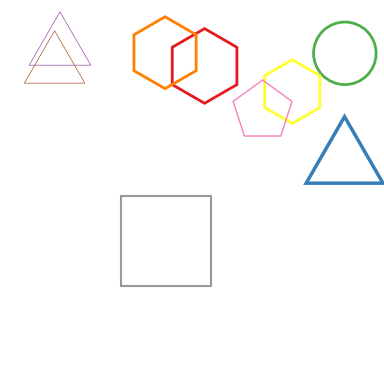[{"shape": "hexagon", "thickness": 2, "radius": 0.48, "center": [0.531, 0.829]}, {"shape": "triangle", "thickness": 2.5, "radius": 0.58, "center": [0.895, 0.582]}, {"shape": "circle", "thickness": 2, "radius": 0.41, "center": [0.896, 0.862]}, {"shape": "triangle", "thickness": 0.5, "radius": 0.46, "center": [0.156, 0.877]}, {"shape": "hexagon", "thickness": 2, "radius": 0.47, "center": [0.429, 0.863]}, {"shape": "hexagon", "thickness": 2, "radius": 0.41, "center": [0.759, 0.762]}, {"shape": "triangle", "thickness": 0.5, "radius": 0.45, "center": [0.142, 0.829]}, {"shape": "pentagon", "thickness": 1, "radius": 0.4, "center": [0.682, 0.712]}, {"shape": "square", "thickness": 1.5, "radius": 0.58, "center": [0.431, 0.374]}]